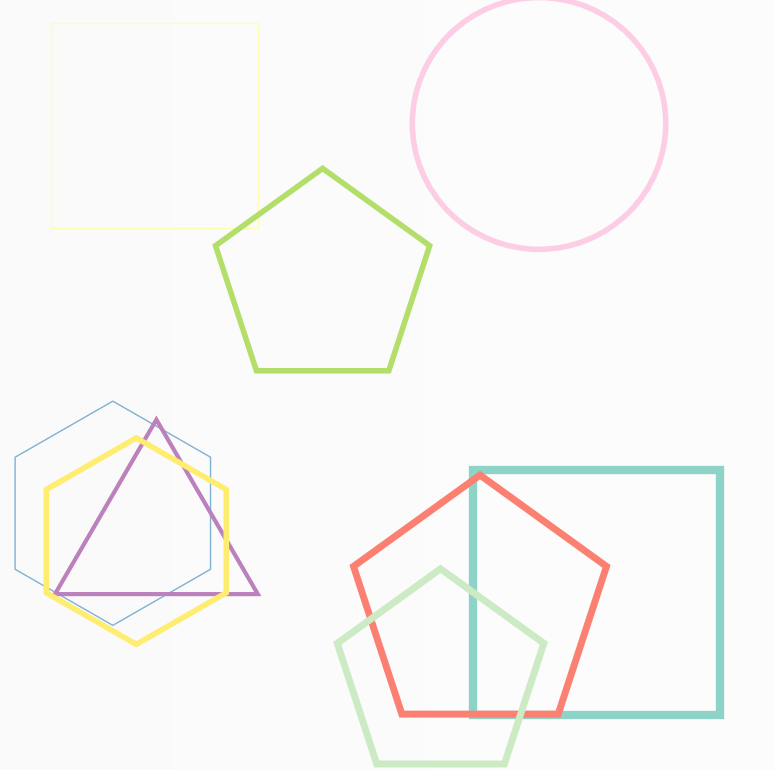[{"shape": "square", "thickness": 3, "radius": 0.8, "center": [0.77, 0.231]}, {"shape": "square", "thickness": 0.5, "radius": 0.67, "center": [0.199, 0.837]}, {"shape": "pentagon", "thickness": 2.5, "radius": 0.86, "center": [0.619, 0.211]}, {"shape": "hexagon", "thickness": 0.5, "radius": 0.73, "center": [0.146, 0.333]}, {"shape": "pentagon", "thickness": 2, "radius": 0.73, "center": [0.416, 0.636]}, {"shape": "circle", "thickness": 2, "radius": 0.82, "center": [0.696, 0.84]}, {"shape": "triangle", "thickness": 1.5, "radius": 0.76, "center": [0.202, 0.304]}, {"shape": "pentagon", "thickness": 2.5, "radius": 0.7, "center": [0.568, 0.121]}, {"shape": "hexagon", "thickness": 2, "radius": 0.67, "center": [0.176, 0.297]}]